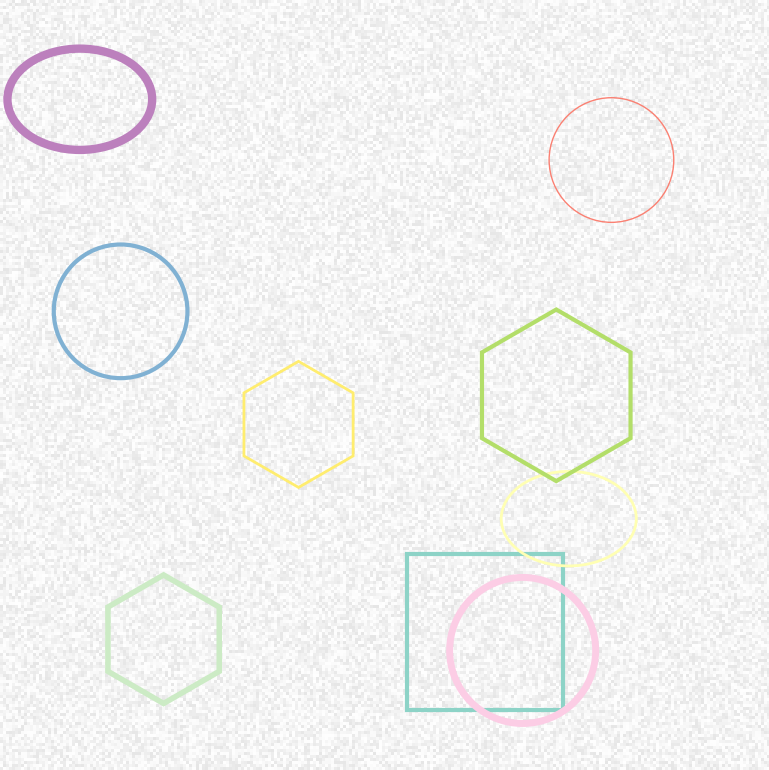[{"shape": "square", "thickness": 1.5, "radius": 0.51, "center": [0.63, 0.179]}, {"shape": "oval", "thickness": 1, "radius": 0.44, "center": [0.739, 0.326]}, {"shape": "circle", "thickness": 0.5, "radius": 0.4, "center": [0.794, 0.792]}, {"shape": "circle", "thickness": 1.5, "radius": 0.43, "center": [0.157, 0.596]}, {"shape": "hexagon", "thickness": 1.5, "radius": 0.56, "center": [0.722, 0.487]}, {"shape": "circle", "thickness": 2.5, "radius": 0.47, "center": [0.679, 0.155]}, {"shape": "oval", "thickness": 3, "radius": 0.47, "center": [0.104, 0.871]}, {"shape": "hexagon", "thickness": 2, "radius": 0.42, "center": [0.212, 0.17]}, {"shape": "hexagon", "thickness": 1, "radius": 0.41, "center": [0.388, 0.449]}]